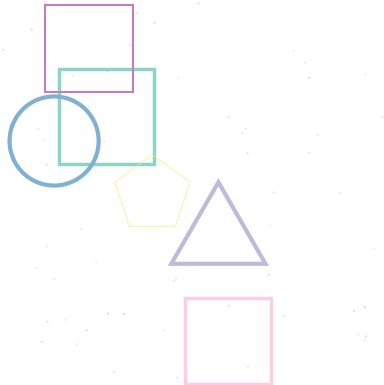[{"shape": "square", "thickness": 2.5, "radius": 0.62, "center": [0.277, 0.697]}, {"shape": "triangle", "thickness": 3, "radius": 0.71, "center": [0.567, 0.385]}, {"shape": "circle", "thickness": 3, "radius": 0.58, "center": [0.141, 0.634]}, {"shape": "square", "thickness": 2.5, "radius": 0.56, "center": [0.592, 0.114]}, {"shape": "square", "thickness": 1.5, "radius": 0.57, "center": [0.232, 0.874]}, {"shape": "pentagon", "thickness": 0.5, "radius": 0.51, "center": [0.396, 0.495]}]